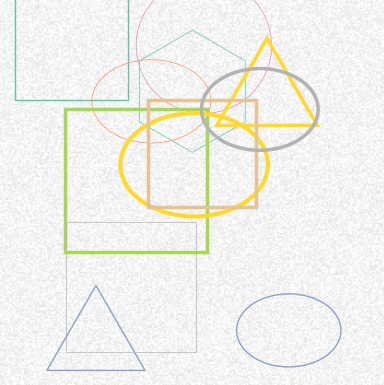[{"shape": "square", "thickness": 1, "radius": 0.73, "center": [0.186, 0.886]}, {"shape": "hexagon", "thickness": 0.5, "radius": 0.79, "center": [0.5, 0.763]}, {"shape": "oval", "thickness": 0.5, "radius": 0.77, "center": [0.393, 0.737]}, {"shape": "oval", "thickness": 1, "radius": 0.68, "center": [0.75, 0.142]}, {"shape": "triangle", "thickness": 1, "radius": 0.74, "center": [0.249, 0.111]}, {"shape": "circle", "thickness": 0.5, "radius": 0.88, "center": [0.53, 0.881]}, {"shape": "square", "thickness": 2.5, "radius": 0.93, "center": [0.354, 0.531]}, {"shape": "triangle", "thickness": 2.5, "radius": 0.75, "center": [0.694, 0.75]}, {"shape": "oval", "thickness": 3, "radius": 0.96, "center": [0.504, 0.572]}, {"shape": "square", "thickness": 2.5, "radius": 0.7, "center": [0.525, 0.601]}, {"shape": "square", "thickness": 0.5, "radius": 0.85, "center": [0.34, 0.255]}, {"shape": "oval", "thickness": 2.5, "radius": 0.76, "center": [0.675, 0.716]}]